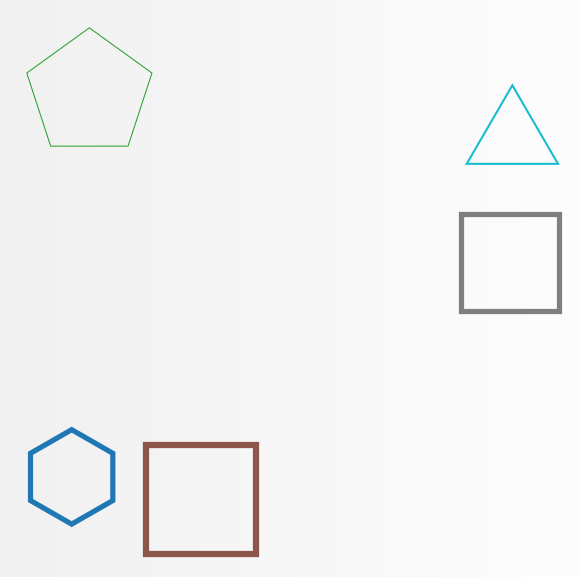[{"shape": "hexagon", "thickness": 2.5, "radius": 0.41, "center": [0.123, 0.173]}, {"shape": "pentagon", "thickness": 0.5, "radius": 0.57, "center": [0.154, 0.838]}, {"shape": "square", "thickness": 3, "radius": 0.47, "center": [0.345, 0.134]}, {"shape": "square", "thickness": 2.5, "radius": 0.42, "center": [0.877, 0.545]}, {"shape": "triangle", "thickness": 1, "radius": 0.45, "center": [0.881, 0.761]}]